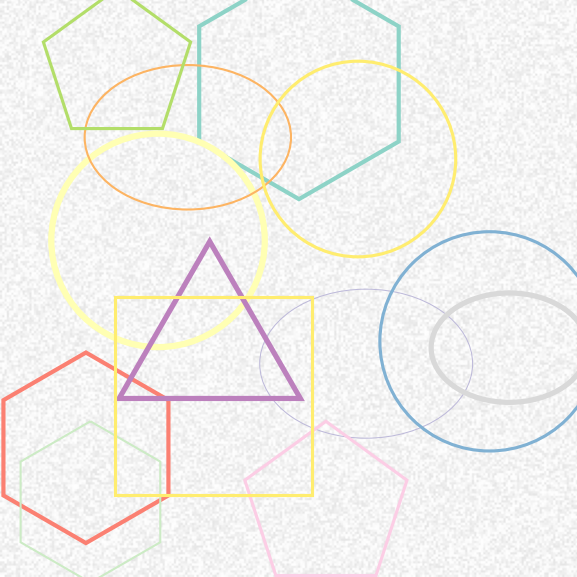[{"shape": "hexagon", "thickness": 2, "radius": 1.0, "center": [0.518, 0.854]}, {"shape": "circle", "thickness": 3, "radius": 0.92, "center": [0.274, 0.583]}, {"shape": "oval", "thickness": 0.5, "radius": 0.92, "center": [0.634, 0.369]}, {"shape": "hexagon", "thickness": 2, "radius": 0.82, "center": [0.149, 0.224]}, {"shape": "circle", "thickness": 1.5, "radius": 0.95, "center": [0.848, 0.408]}, {"shape": "oval", "thickness": 1, "radius": 0.89, "center": [0.325, 0.761]}, {"shape": "pentagon", "thickness": 1.5, "radius": 0.67, "center": [0.203, 0.885]}, {"shape": "pentagon", "thickness": 1.5, "radius": 0.74, "center": [0.564, 0.122]}, {"shape": "oval", "thickness": 2.5, "radius": 0.68, "center": [0.882, 0.397]}, {"shape": "triangle", "thickness": 2.5, "radius": 0.91, "center": [0.363, 0.4]}, {"shape": "hexagon", "thickness": 1, "radius": 0.7, "center": [0.157, 0.13]}, {"shape": "circle", "thickness": 1.5, "radius": 0.85, "center": [0.62, 0.724]}, {"shape": "square", "thickness": 1.5, "radius": 0.85, "center": [0.369, 0.313]}]